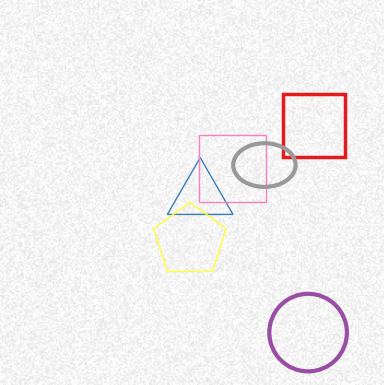[{"shape": "square", "thickness": 2.5, "radius": 0.41, "center": [0.815, 0.674]}, {"shape": "triangle", "thickness": 1, "radius": 0.49, "center": [0.52, 0.492]}, {"shape": "circle", "thickness": 3, "radius": 0.5, "center": [0.8, 0.136]}, {"shape": "pentagon", "thickness": 1, "radius": 0.5, "center": [0.493, 0.375]}, {"shape": "square", "thickness": 1, "radius": 0.44, "center": [0.604, 0.563]}, {"shape": "oval", "thickness": 3, "radius": 0.41, "center": [0.687, 0.571]}]